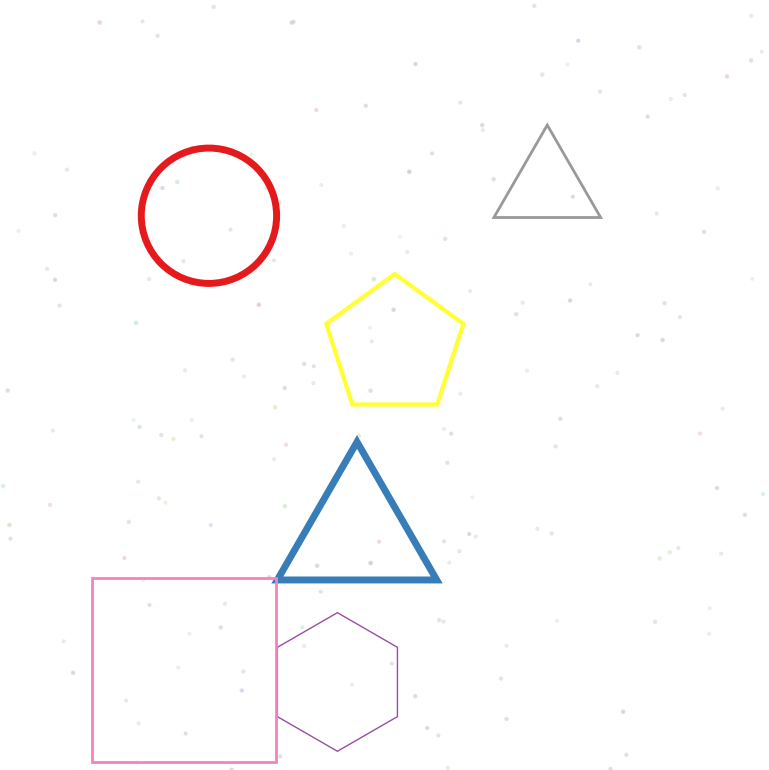[{"shape": "circle", "thickness": 2.5, "radius": 0.44, "center": [0.271, 0.72]}, {"shape": "triangle", "thickness": 2.5, "radius": 0.6, "center": [0.464, 0.307]}, {"shape": "hexagon", "thickness": 0.5, "radius": 0.45, "center": [0.438, 0.114]}, {"shape": "pentagon", "thickness": 1.5, "radius": 0.47, "center": [0.513, 0.55]}, {"shape": "square", "thickness": 1, "radius": 0.6, "center": [0.239, 0.13]}, {"shape": "triangle", "thickness": 1, "radius": 0.4, "center": [0.711, 0.758]}]